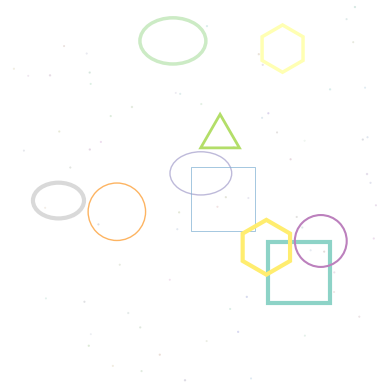[{"shape": "square", "thickness": 3, "radius": 0.4, "center": [0.777, 0.293]}, {"shape": "hexagon", "thickness": 2.5, "radius": 0.31, "center": [0.734, 0.874]}, {"shape": "oval", "thickness": 1, "radius": 0.4, "center": [0.522, 0.55]}, {"shape": "square", "thickness": 0.5, "radius": 0.42, "center": [0.579, 0.483]}, {"shape": "circle", "thickness": 1, "radius": 0.37, "center": [0.304, 0.45]}, {"shape": "triangle", "thickness": 2, "radius": 0.29, "center": [0.572, 0.645]}, {"shape": "oval", "thickness": 3, "radius": 0.33, "center": [0.152, 0.479]}, {"shape": "circle", "thickness": 1.5, "radius": 0.34, "center": [0.833, 0.374]}, {"shape": "oval", "thickness": 2.5, "radius": 0.43, "center": [0.449, 0.894]}, {"shape": "hexagon", "thickness": 3, "radius": 0.36, "center": [0.692, 0.358]}]